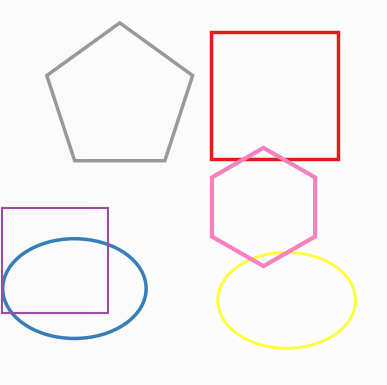[{"shape": "square", "thickness": 2.5, "radius": 0.82, "center": [0.709, 0.752]}, {"shape": "oval", "thickness": 2.5, "radius": 0.93, "center": [0.192, 0.25]}, {"shape": "square", "thickness": 1.5, "radius": 0.68, "center": [0.142, 0.323]}, {"shape": "oval", "thickness": 2, "radius": 0.89, "center": [0.74, 0.22]}, {"shape": "hexagon", "thickness": 3, "radius": 0.77, "center": [0.68, 0.462]}, {"shape": "pentagon", "thickness": 2.5, "radius": 0.99, "center": [0.309, 0.743]}]